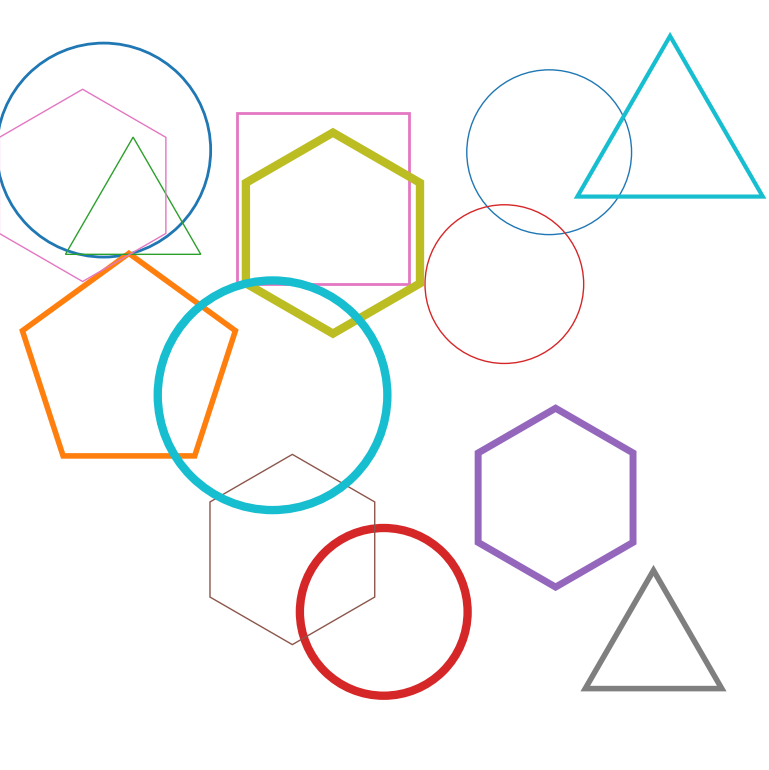[{"shape": "circle", "thickness": 0.5, "radius": 0.54, "center": [0.713, 0.802]}, {"shape": "circle", "thickness": 1, "radius": 0.69, "center": [0.135, 0.805]}, {"shape": "pentagon", "thickness": 2, "radius": 0.73, "center": [0.167, 0.526]}, {"shape": "triangle", "thickness": 0.5, "radius": 0.51, "center": [0.173, 0.72]}, {"shape": "circle", "thickness": 3, "radius": 0.54, "center": [0.498, 0.205]}, {"shape": "circle", "thickness": 0.5, "radius": 0.52, "center": [0.655, 0.631]}, {"shape": "hexagon", "thickness": 2.5, "radius": 0.58, "center": [0.722, 0.354]}, {"shape": "hexagon", "thickness": 0.5, "radius": 0.62, "center": [0.38, 0.286]}, {"shape": "hexagon", "thickness": 0.5, "radius": 0.62, "center": [0.107, 0.759]}, {"shape": "square", "thickness": 1, "radius": 0.56, "center": [0.42, 0.742]}, {"shape": "triangle", "thickness": 2, "radius": 0.51, "center": [0.849, 0.157]}, {"shape": "hexagon", "thickness": 3, "radius": 0.65, "center": [0.432, 0.697]}, {"shape": "triangle", "thickness": 1.5, "radius": 0.7, "center": [0.87, 0.814]}, {"shape": "circle", "thickness": 3, "radius": 0.75, "center": [0.354, 0.487]}]